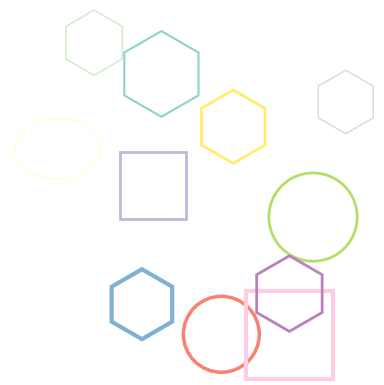[{"shape": "hexagon", "thickness": 1.5, "radius": 0.56, "center": [0.419, 0.808]}, {"shape": "oval", "thickness": 0.5, "radius": 0.56, "center": [0.15, 0.614]}, {"shape": "square", "thickness": 2, "radius": 0.43, "center": [0.398, 0.518]}, {"shape": "circle", "thickness": 2.5, "radius": 0.49, "center": [0.575, 0.132]}, {"shape": "hexagon", "thickness": 3, "radius": 0.45, "center": [0.369, 0.21]}, {"shape": "circle", "thickness": 2, "radius": 0.57, "center": [0.813, 0.436]}, {"shape": "square", "thickness": 3, "radius": 0.57, "center": [0.752, 0.129]}, {"shape": "hexagon", "thickness": 1, "radius": 0.41, "center": [0.898, 0.735]}, {"shape": "hexagon", "thickness": 2, "radius": 0.49, "center": [0.752, 0.237]}, {"shape": "hexagon", "thickness": 1, "radius": 0.42, "center": [0.244, 0.889]}, {"shape": "hexagon", "thickness": 2, "radius": 0.48, "center": [0.606, 0.671]}]